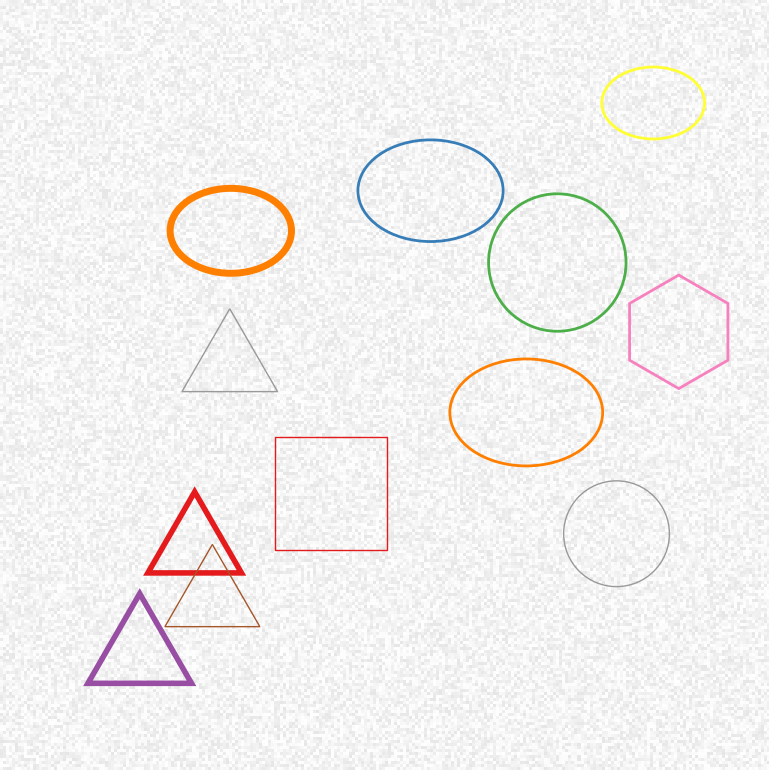[{"shape": "square", "thickness": 0.5, "radius": 0.37, "center": [0.43, 0.359]}, {"shape": "triangle", "thickness": 2, "radius": 0.35, "center": [0.253, 0.291]}, {"shape": "oval", "thickness": 1, "radius": 0.47, "center": [0.559, 0.752]}, {"shape": "circle", "thickness": 1, "radius": 0.45, "center": [0.724, 0.659]}, {"shape": "triangle", "thickness": 2, "radius": 0.39, "center": [0.181, 0.151]}, {"shape": "oval", "thickness": 1, "radius": 0.5, "center": [0.683, 0.464]}, {"shape": "oval", "thickness": 2.5, "radius": 0.39, "center": [0.3, 0.7]}, {"shape": "oval", "thickness": 1, "radius": 0.33, "center": [0.848, 0.866]}, {"shape": "triangle", "thickness": 0.5, "radius": 0.36, "center": [0.276, 0.222]}, {"shape": "hexagon", "thickness": 1, "radius": 0.37, "center": [0.881, 0.569]}, {"shape": "circle", "thickness": 0.5, "radius": 0.34, "center": [0.801, 0.307]}, {"shape": "triangle", "thickness": 0.5, "radius": 0.36, "center": [0.298, 0.527]}]